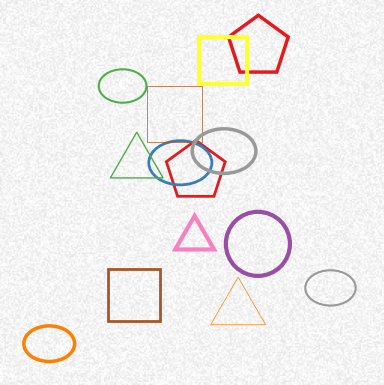[{"shape": "pentagon", "thickness": 2, "radius": 0.4, "center": [0.509, 0.555]}, {"shape": "pentagon", "thickness": 2.5, "radius": 0.41, "center": [0.671, 0.879]}, {"shape": "oval", "thickness": 2, "radius": 0.41, "center": [0.468, 0.577]}, {"shape": "triangle", "thickness": 1, "radius": 0.4, "center": [0.355, 0.577]}, {"shape": "oval", "thickness": 1.5, "radius": 0.31, "center": [0.318, 0.777]}, {"shape": "circle", "thickness": 3, "radius": 0.42, "center": [0.67, 0.367]}, {"shape": "oval", "thickness": 2.5, "radius": 0.33, "center": [0.128, 0.107]}, {"shape": "triangle", "thickness": 0.5, "radius": 0.41, "center": [0.619, 0.198]}, {"shape": "square", "thickness": 3, "radius": 0.31, "center": [0.579, 0.843]}, {"shape": "square", "thickness": 2, "radius": 0.34, "center": [0.347, 0.234]}, {"shape": "square", "thickness": 0.5, "radius": 0.36, "center": [0.453, 0.704]}, {"shape": "triangle", "thickness": 3, "radius": 0.29, "center": [0.506, 0.381]}, {"shape": "oval", "thickness": 2.5, "radius": 0.41, "center": [0.582, 0.608]}, {"shape": "oval", "thickness": 1.5, "radius": 0.33, "center": [0.858, 0.252]}]